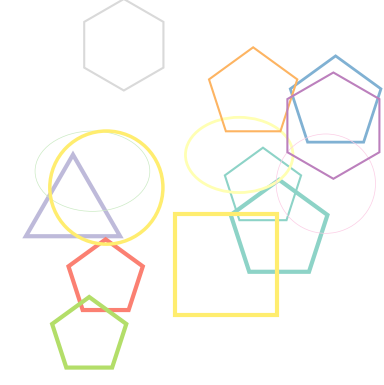[{"shape": "pentagon", "thickness": 1.5, "radius": 0.52, "center": [0.683, 0.512]}, {"shape": "pentagon", "thickness": 3, "radius": 0.66, "center": [0.725, 0.401]}, {"shape": "oval", "thickness": 2, "radius": 0.7, "center": [0.621, 0.598]}, {"shape": "triangle", "thickness": 3, "radius": 0.71, "center": [0.19, 0.457]}, {"shape": "pentagon", "thickness": 3, "radius": 0.51, "center": [0.274, 0.277]}, {"shape": "pentagon", "thickness": 2, "radius": 0.62, "center": [0.872, 0.731]}, {"shape": "pentagon", "thickness": 1.5, "radius": 0.6, "center": [0.658, 0.757]}, {"shape": "pentagon", "thickness": 3, "radius": 0.51, "center": [0.232, 0.127]}, {"shape": "circle", "thickness": 0.5, "radius": 0.65, "center": [0.846, 0.523]}, {"shape": "hexagon", "thickness": 1.5, "radius": 0.59, "center": [0.322, 0.884]}, {"shape": "hexagon", "thickness": 1.5, "radius": 0.69, "center": [0.866, 0.674]}, {"shape": "oval", "thickness": 0.5, "radius": 0.74, "center": [0.24, 0.555]}, {"shape": "circle", "thickness": 2.5, "radius": 0.73, "center": [0.276, 0.513]}, {"shape": "square", "thickness": 3, "radius": 0.66, "center": [0.586, 0.313]}]